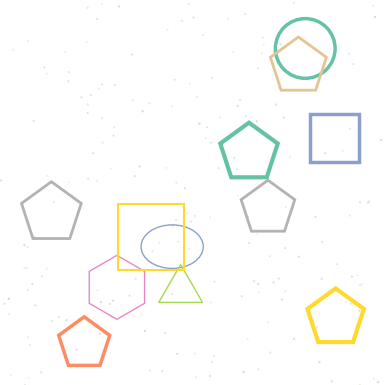[{"shape": "circle", "thickness": 2.5, "radius": 0.39, "center": [0.793, 0.874]}, {"shape": "pentagon", "thickness": 3, "radius": 0.39, "center": [0.647, 0.603]}, {"shape": "pentagon", "thickness": 2.5, "radius": 0.35, "center": [0.219, 0.107]}, {"shape": "oval", "thickness": 1, "radius": 0.4, "center": [0.447, 0.359]}, {"shape": "square", "thickness": 2.5, "radius": 0.32, "center": [0.869, 0.642]}, {"shape": "hexagon", "thickness": 1, "radius": 0.41, "center": [0.304, 0.254]}, {"shape": "triangle", "thickness": 1, "radius": 0.33, "center": [0.469, 0.247]}, {"shape": "square", "thickness": 1.5, "radius": 0.43, "center": [0.392, 0.384]}, {"shape": "pentagon", "thickness": 3, "radius": 0.39, "center": [0.872, 0.174]}, {"shape": "pentagon", "thickness": 2, "radius": 0.38, "center": [0.775, 0.828]}, {"shape": "pentagon", "thickness": 2, "radius": 0.37, "center": [0.696, 0.459]}, {"shape": "pentagon", "thickness": 2, "radius": 0.41, "center": [0.133, 0.446]}]